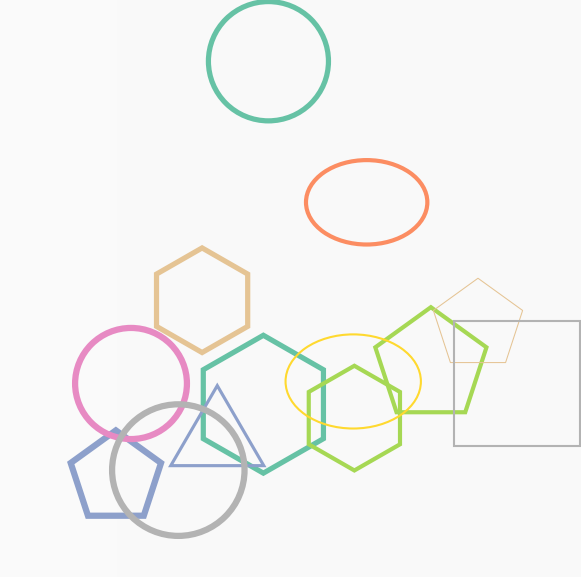[{"shape": "circle", "thickness": 2.5, "radius": 0.52, "center": [0.462, 0.893]}, {"shape": "hexagon", "thickness": 2.5, "radius": 0.6, "center": [0.453, 0.299]}, {"shape": "oval", "thickness": 2, "radius": 0.52, "center": [0.631, 0.649]}, {"shape": "pentagon", "thickness": 3, "radius": 0.41, "center": [0.199, 0.172]}, {"shape": "triangle", "thickness": 1.5, "radius": 0.46, "center": [0.374, 0.239]}, {"shape": "circle", "thickness": 3, "radius": 0.48, "center": [0.225, 0.335]}, {"shape": "pentagon", "thickness": 2, "radius": 0.5, "center": [0.741, 0.367]}, {"shape": "hexagon", "thickness": 2, "radius": 0.45, "center": [0.61, 0.275]}, {"shape": "oval", "thickness": 1, "radius": 0.58, "center": [0.608, 0.339]}, {"shape": "pentagon", "thickness": 0.5, "radius": 0.4, "center": [0.822, 0.437]}, {"shape": "hexagon", "thickness": 2.5, "radius": 0.45, "center": [0.348, 0.479]}, {"shape": "square", "thickness": 1, "radius": 0.54, "center": [0.889, 0.336]}, {"shape": "circle", "thickness": 3, "radius": 0.57, "center": [0.307, 0.185]}]